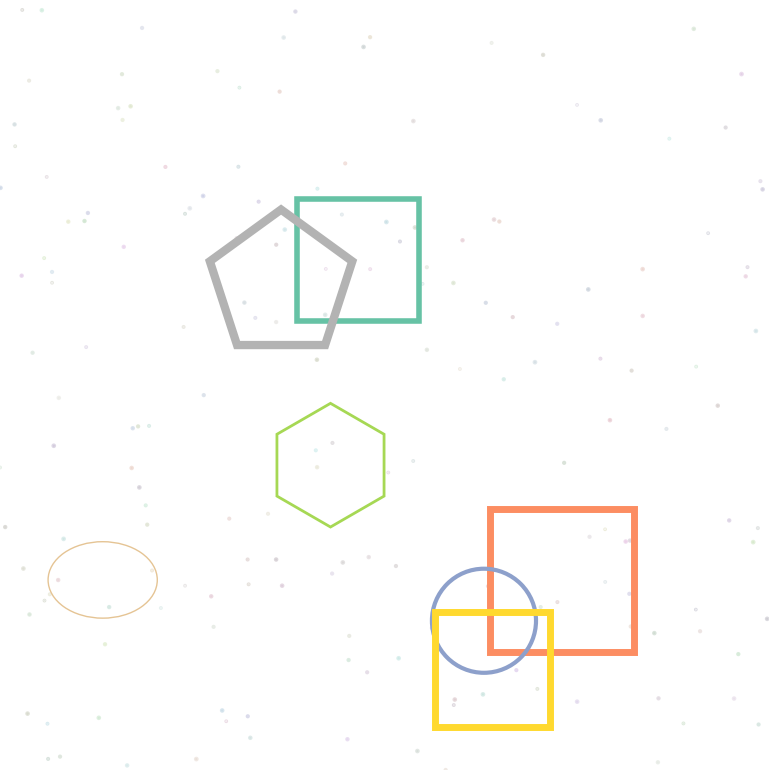[{"shape": "square", "thickness": 2, "radius": 0.4, "center": [0.465, 0.662]}, {"shape": "square", "thickness": 2.5, "radius": 0.47, "center": [0.73, 0.246]}, {"shape": "circle", "thickness": 1.5, "radius": 0.34, "center": [0.629, 0.194]}, {"shape": "hexagon", "thickness": 1, "radius": 0.4, "center": [0.429, 0.396]}, {"shape": "square", "thickness": 2.5, "radius": 0.37, "center": [0.64, 0.131]}, {"shape": "oval", "thickness": 0.5, "radius": 0.35, "center": [0.133, 0.247]}, {"shape": "pentagon", "thickness": 3, "radius": 0.49, "center": [0.365, 0.631]}]